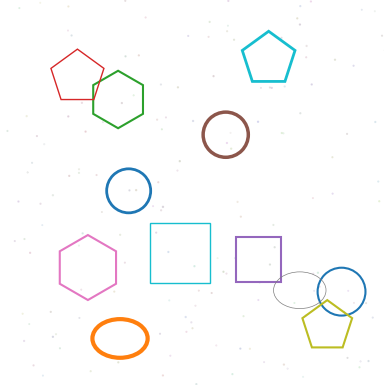[{"shape": "circle", "thickness": 1.5, "radius": 0.31, "center": [0.887, 0.242]}, {"shape": "circle", "thickness": 2, "radius": 0.29, "center": [0.334, 0.504]}, {"shape": "oval", "thickness": 3, "radius": 0.36, "center": [0.312, 0.121]}, {"shape": "hexagon", "thickness": 1.5, "radius": 0.37, "center": [0.307, 0.742]}, {"shape": "pentagon", "thickness": 1, "radius": 0.36, "center": [0.201, 0.8]}, {"shape": "square", "thickness": 1.5, "radius": 0.29, "center": [0.671, 0.326]}, {"shape": "circle", "thickness": 2.5, "radius": 0.29, "center": [0.586, 0.65]}, {"shape": "hexagon", "thickness": 1.5, "radius": 0.42, "center": [0.228, 0.305]}, {"shape": "oval", "thickness": 0.5, "radius": 0.34, "center": [0.779, 0.246]}, {"shape": "pentagon", "thickness": 1.5, "radius": 0.34, "center": [0.85, 0.153]}, {"shape": "pentagon", "thickness": 2, "radius": 0.36, "center": [0.698, 0.847]}, {"shape": "square", "thickness": 1, "radius": 0.39, "center": [0.468, 0.344]}]